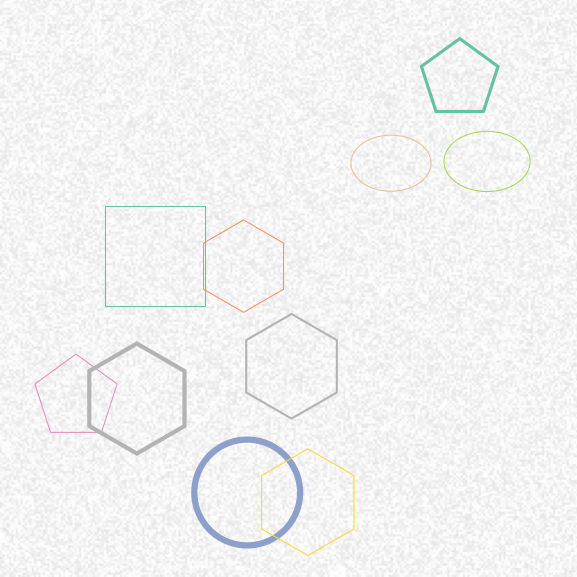[{"shape": "square", "thickness": 0.5, "radius": 0.43, "center": [0.268, 0.556]}, {"shape": "pentagon", "thickness": 1.5, "radius": 0.35, "center": [0.796, 0.863]}, {"shape": "hexagon", "thickness": 0.5, "radius": 0.4, "center": [0.422, 0.538]}, {"shape": "circle", "thickness": 3, "radius": 0.46, "center": [0.428, 0.146]}, {"shape": "pentagon", "thickness": 0.5, "radius": 0.37, "center": [0.132, 0.311]}, {"shape": "oval", "thickness": 0.5, "radius": 0.37, "center": [0.843, 0.72]}, {"shape": "hexagon", "thickness": 0.5, "radius": 0.46, "center": [0.533, 0.13]}, {"shape": "oval", "thickness": 0.5, "radius": 0.35, "center": [0.677, 0.717]}, {"shape": "hexagon", "thickness": 1, "radius": 0.45, "center": [0.505, 0.365]}, {"shape": "hexagon", "thickness": 2, "radius": 0.48, "center": [0.237, 0.309]}]